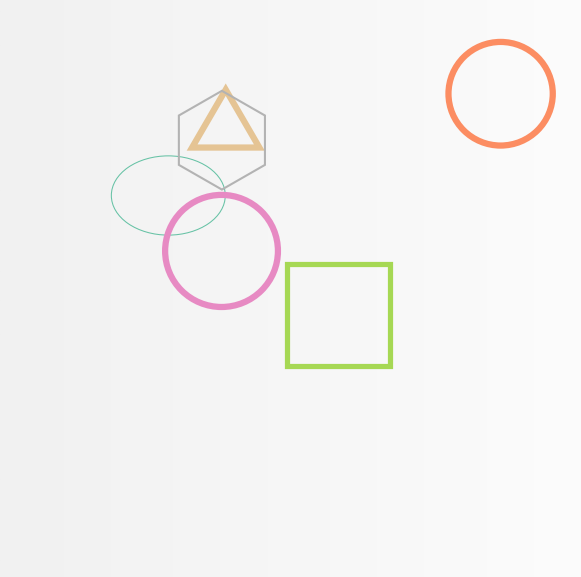[{"shape": "oval", "thickness": 0.5, "radius": 0.49, "center": [0.29, 0.661]}, {"shape": "circle", "thickness": 3, "radius": 0.45, "center": [0.861, 0.837]}, {"shape": "circle", "thickness": 3, "radius": 0.49, "center": [0.381, 0.565]}, {"shape": "square", "thickness": 2.5, "radius": 0.44, "center": [0.583, 0.453]}, {"shape": "triangle", "thickness": 3, "radius": 0.33, "center": [0.388, 0.777]}, {"shape": "hexagon", "thickness": 1, "radius": 0.43, "center": [0.382, 0.756]}]